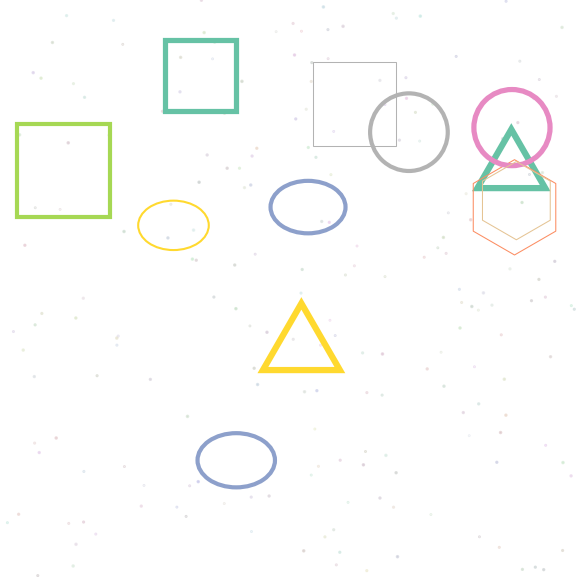[{"shape": "triangle", "thickness": 3, "radius": 0.34, "center": [0.885, 0.707]}, {"shape": "square", "thickness": 2.5, "radius": 0.31, "center": [0.348, 0.869]}, {"shape": "hexagon", "thickness": 0.5, "radius": 0.41, "center": [0.891, 0.64]}, {"shape": "oval", "thickness": 2, "radius": 0.34, "center": [0.409, 0.202]}, {"shape": "oval", "thickness": 2, "radius": 0.32, "center": [0.533, 0.641]}, {"shape": "circle", "thickness": 2.5, "radius": 0.33, "center": [0.887, 0.778]}, {"shape": "square", "thickness": 2, "radius": 0.4, "center": [0.11, 0.704]}, {"shape": "triangle", "thickness": 3, "radius": 0.38, "center": [0.522, 0.397]}, {"shape": "oval", "thickness": 1, "radius": 0.31, "center": [0.3, 0.609]}, {"shape": "hexagon", "thickness": 0.5, "radius": 0.34, "center": [0.894, 0.652]}, {"shape": "square", "thickness": 0.5, "radius": 0.36, "center": [0.613, 0.819]}, {"shape": "circle", "thickness": 2, "radius": 0.34, "center": [0.708, 0.77]}]